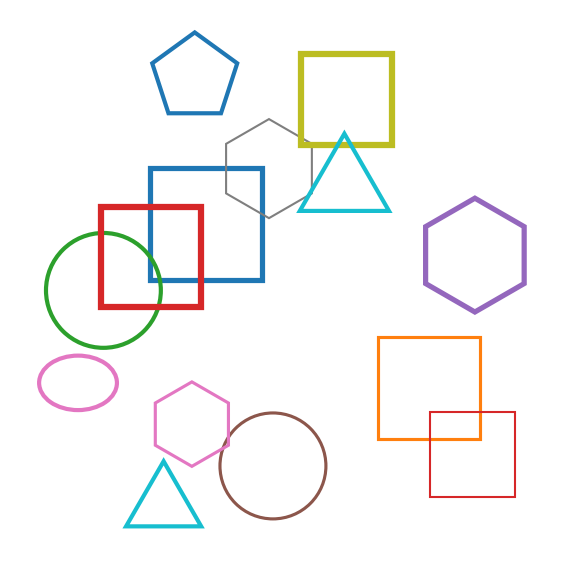[{"shape": "square", "thickness": 2.5, "radius": 0.49, "center": [0.357, 0.611]}, {"shape": "pentagon", "thickness": 2, "radius": 0.39, "center": [0.337, 0.866]}, {"shape": "square", "thickness": 1.5, "radius": 0.44, "center": [0.743, 0.327]}, {"shape": "circle", "thickness": 2, "radius": 0.5, "center": [0.179, 0.496]}, {"shape": "square", "thickness": 3, "radius": 0.43, "center": [0.261, 0.554]}, {"shape": "square", "thickness": 1, "radius": 0.37, "center": [0.819, 0.212]}, {"shape": "hexagon", "thickness": 2.5, "radius": 0.49, "center": [0.822, 0.557]}, {"shape": "circle", "thickness": 1.5, "radius": 0.46, "center": [0.473, 0.192]}, {"shape": "hexagon", "thickness": 1.5, "radius": 0.37, "center": [0.332, 0.265]}, {"shape": "oval", "thickness": 2, "radius": 0.34, "center": [0.135, 0.336]}, {"shape": "hexagon", "thickness": 1, "radius": 0.43, "center": [0.466, 0.707]}, {"shape": "square", "thickness": 3, "radius": 0.39, "center": [0.599, 0.827]}, {"shape": "triangle", "thickness": 2, "radius": 0.38, "center": [0.283, 0.125]}, {"shape": "triangle", "thickness": 2, "radius": 0.45, "center": [0.596, 0.678]}]